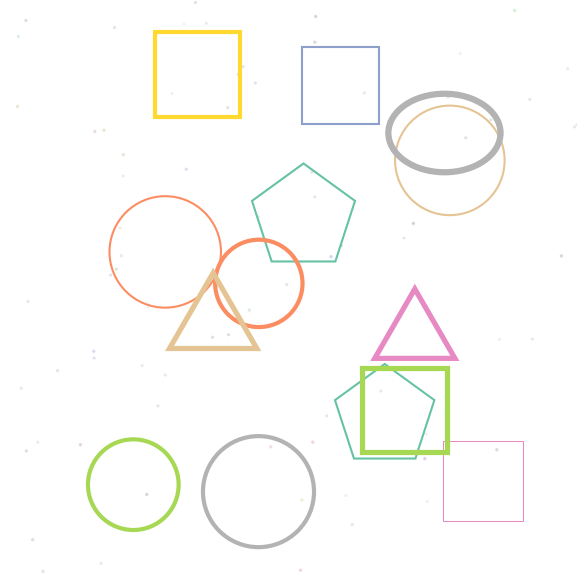[{"shape": "pentagon", "thickness": 1, "radius": 0.45, "center": [0.666, 0.278]}, {"shape": "pentagon", "thickness": 1, "radius": 0.47, "center": [0.526, 0.622]}, {"shape": "circle", "thickness": 2, "radius": 0.38, "center": [0.448, 0.508]}, {"shape": "circle", "thickness": 1, "radius": 0.48, "center": [0.286, 0.563]}, {"shape": "square", "thickness": 1, "radius": 0.33, "center": [0.589, 0.851]}, {"shape": "square", "thickness": 0.5, "radius": 0.35, "center": [0.837, 0.167]}, {"shape": "triangle", "thickness": 2.5, "radius": 0.4, "center": [0.718, 0.419]}, {"shape": "circle", "thickness": 2, "radius": 0.39, "center": [0.231, 0.16]}, {"shape": "square", "thickness": 2.5, "radius": 0.36, "center": [0.7, 0.289]}, {"shape": "square", "thickness": 2, "radius": 0.37, "center": [0.342, 0.87]}, {"shape": "circle", "thickness": 1, "radius": 0.47, "center": [0.779, 0.721]}, {"shape": "triangle", "thickness": 2.5, "radius": 0.44, "center": [0.369, 0.439]}, {"shape": "oval", "thickness": 3, "radius": 0.49, "center": [0.77, 0.769]}, {"shape": "circle", "thickness": 2, "radius": 0.48, "center": [0.448, 0.148]}]